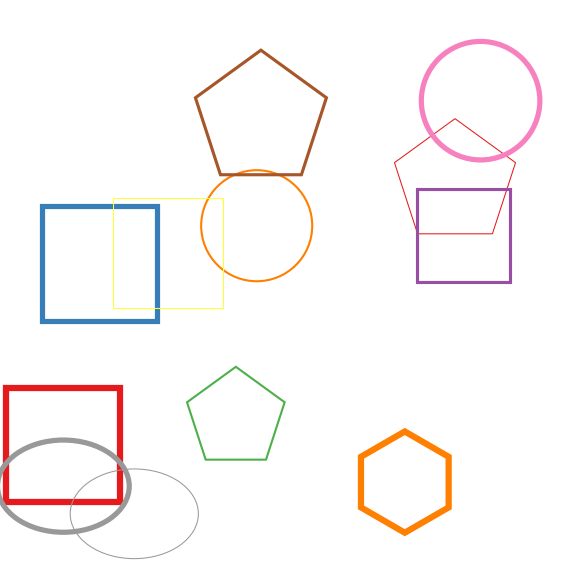[{"shape": "pentagon", "thickness": 0.5, "radius": 0.55, "center": [0.788, 0.683]}, {"shape": "square", "thickness": 3, "radius": 0.49, "center": [0.109, 0.229]}, {"shape": "square", "thickness": 2.5, "radius": 0.5, "center": [0.172, 0.543]}, {"shape": "pentagon", "thickness": 1, "radius": 0.44, "center": [0.408, 0.275]}, {"shape": "square", "thickness": 1.5, "radius": 0.4, "center": [0.802, 0.591]}, {"shape": "hexagon", "thickness": 3, "radius": 0.44, "center": [0.701, 0.164]}, {"shape": "circle", "thickness": 1, "radius": 0.48, "center": [0.445, 0.608]}, {"shape": "square", "thickness": 0.5, "radius": 0.47, "center": [0.291, 0.562]}, {"shape": "pentagon", "thickness": 1.5, "radius": 0.6, "center": [0.452, 0.793]}, {"shape": "circle", "thickness": 2.5, "radius": 0.51, "center": [0.832, 0.825]}, {"shape": "oval", "thickness": 0.5, "radius": 0.55, "center": [0.233, 0.109]}, {"shape": "oval", "thickness": 2.5, "radius": 0.57, "center": [0.11, 0.157]}]